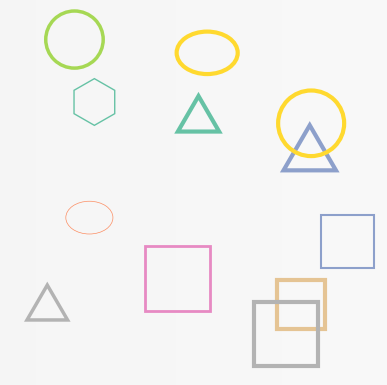[{"shape": "triangle", "thickness": 3, "radius": 0.31, "center": [0.512, 0.689]}, {"shape": "hexagon", "thickness": 1, "radius": 0.3, "center": [0.244, 0.735]}, {"shape": "oval", "thickness": 0.5, "radius": 0.3, "center": [0.231, 0.435]}, {"shape": "square", "thickness": 1.5, "radius": 0.34, "center": [0.896, 0.373]}, {"shape": "triangle", "thickness": 3, "radius": 0.39, "center": [0.799, 0.597]}, {"shape": "square", "thickness": 2, "radius": 0.42, "center": [0.458, 0.277]}, {"shape": "circle", "thickness": 2.5, "radius": 0.37, "center": [0.192, 0.897]}, {"shape": "oval", "thickness": 3, "radius": 0.39, "center": [0.535, 0.863]}, {"shape": "circle", "thickness": 3, "radius": 0.43, "center": [0.803, 0.68]}, {"shape": "square", "thickness": 3, "radius": 0.31, "center": [0.777, 0.209]}, {"shape": "square", "thickness": 3, "radius": 0.41, "center": [0.739, 0.132]}, {"shape": "triangle", "thickness": 2.5, "radius": 0.3, "center": [0.122, 0.199]}]